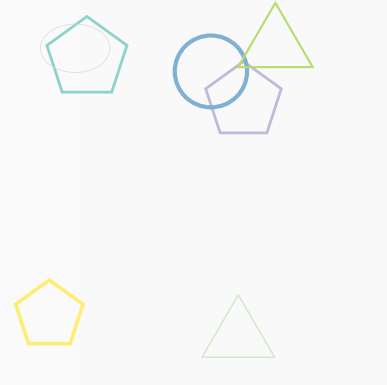[{"shape": "pentagon", "thickness": 2, "radius": 0.54, "center": [0.224, 0.849]}, {"shape": "pentagon", "thickness": 2, "radius": 0.51, "center": [0.628, 0.738]}, {"shape": "circle", "thickness": 3, "radius": 0.47, "center": [0.544, 0.814]}, {"shape": "triangle", "thickness": 1.5, "radius": 0.56, "center": [0.711, 0.881]}, {"shape": "oval", "thickness": 0.5, "radius": 0.45, "center": [0.194, 0.875]}, {"shape": "triangle", "thickness": 1, "radius": 0.54, "center": [0.615, 0.126]}, {"shape": "pentagon", "thickness": 2.5, "radius": 0.46, "center": [0.127, 0.181]}]